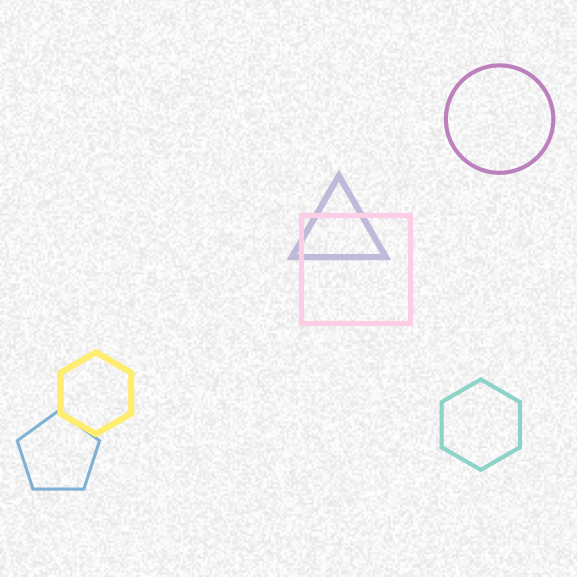[{"shape": "hexagon", "thickness": 2, "radius": 0.39, "center": [0.833, 0.264]}, {"shape": "triangle", "thickness": 3, "radius": 0.47, "center": [0.587, 0.601]}, {"shape": "pentagon", "thickness": 1.5, "radius": 0.37, "center": [0.101, 0.213]}, {"shape": "square", "thickness": 2.5, "radius": 0.47, "center": [0.615, 0.533]}, {"shape": "circle", "thickness": 2, "radius": 0.47, "center": [0.865, 0.793]}, {"shape": "hexagon", "thickness": 3, "radius": 0.35, "center": [0.166, 0.318]}]